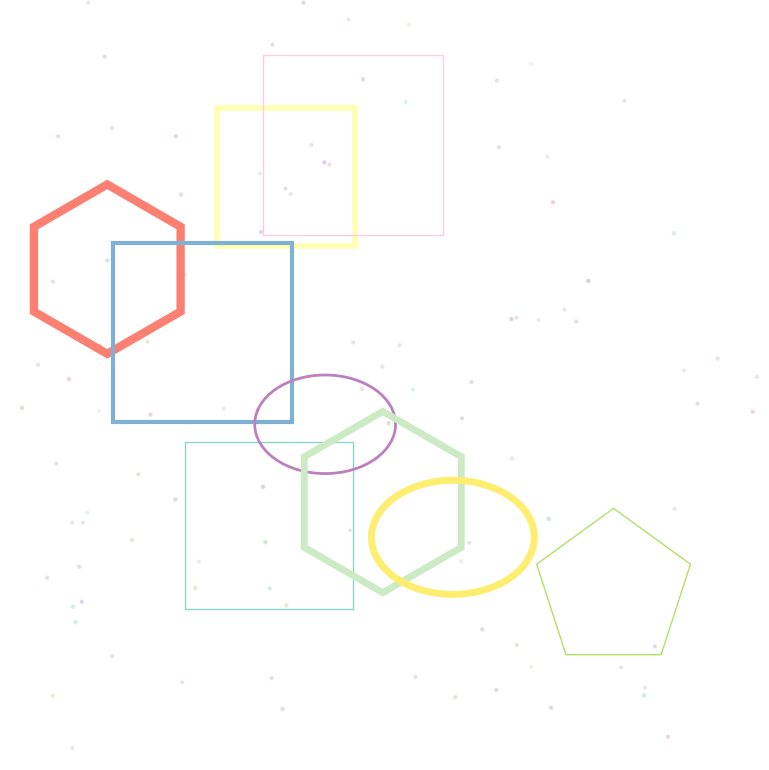[{"shape": "square", "thickness": 0.5, "radius": 0.54, "center": [0.349, 0.318]}, {"shape": "square", "thickness": 2, "radius": 0.45, "center": [0.371, 0.77]}, {"shape": "hexagon", "thickness": 3, "radius": 0.55, "center": [0.139, 0.65]}, {"shape": "square", "thickness": 1.5, "radius": 0.58, "center": [0.264, 0.568]}, {"shape": "pentagon", "thickness": 0.5, "radius": 0.53, "center": [0.797, 0.235]}, {"shape": "square", "thickness": 0.5, "radius": 0.58, "center": [0.458, 0.811]}, {"shape": "oval", "thickness": 1, "radius": 0.46, "center": [0.422, 0.449]}, {"shape": "hexagon", "thickness": 2.5, "radius": 0.59, "center": [0.497, 0.348]}, {"shape": "oval", "thickness": 2.5, "radius": 0.53, "center": [0.588, 0.302]}]